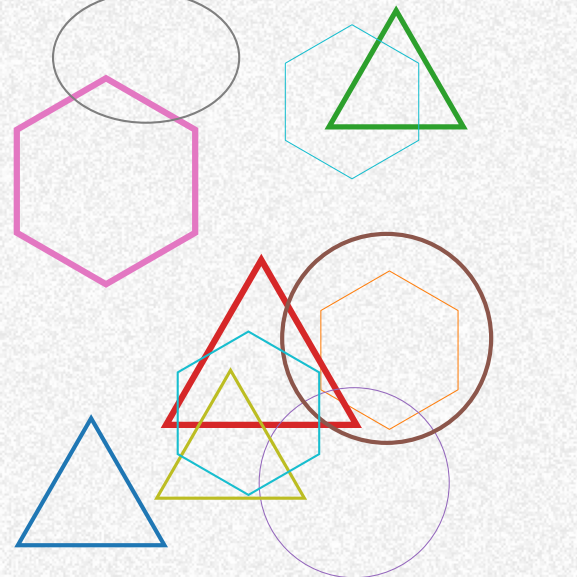[{"shape": "triangle", "thickness": 2, "radius": 0.73, "center": [0.158, 0.128]}, {"shape": "hexagon", "thickness": 0.5, "radius": 0.69, "center": [0.674, 0.393]}, {"shape": "triangle", "thickness": 2.5, "radius": 0.67, "center": [0.686, 0.847]}, {"shape": "triangle", "thickness": 3, "radius": 0.95, "center": [0.452, 0.359]}, {"shape": "circle", "thickness": 0.5, "radius": 0.82, "center": [0.613, 0.163]}, {"shape": "circle", "thickness": 2, "radius": 0.9, "center": [0.67, 0.413]}, {"shape": "hexagon", "thickness": 3, "radius": 0.89, "center": [0.184, 0.685]}, {"shape": "oval", "thickness": 1, "radius": 0.81, "center": [0.253, 0.899]}, {"shape": "triangle", "thickness": 1.5, "radius": 0.74, "center": [0.399, 0.21]}, {"shape": "hexagon", "thickness": 1, "radius": 0.71, "center": [0.43, 0.284]}, {"shape": "hexagon", "thickness": 0.5, "radius": 0.67, "center": [0.61, 0.823]}]